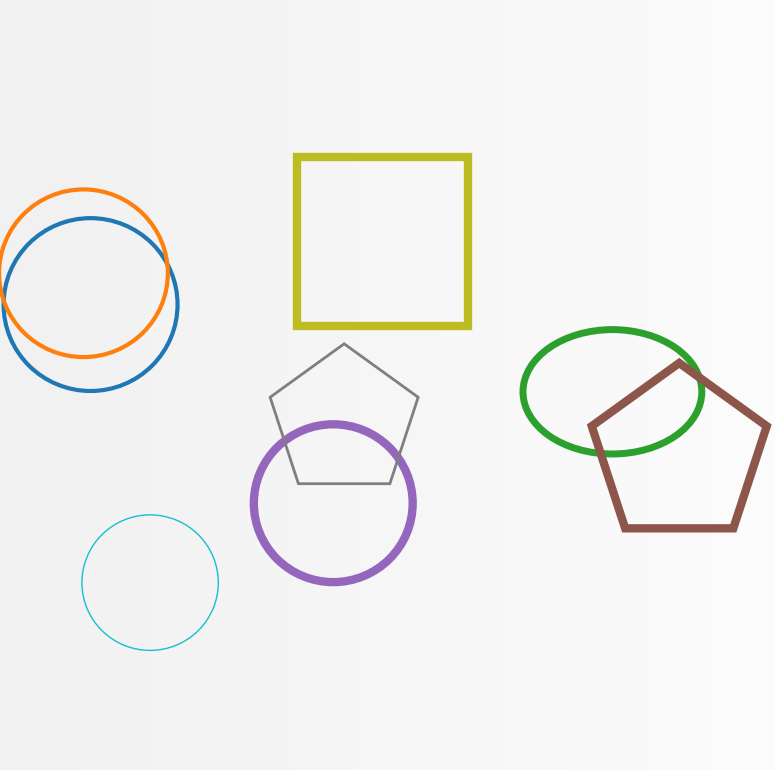[{"shape": "circle", "thickness": 1.5, "radius": 0.56, "center": [0.117, 0.604]}, {"shape": "circle", "thickness": 1.5, "radius": 0.54, "center": [0.108, 0.645]}, {"shape": "oval", "thickness": 2.5, "radius": 0.58, "center": [0.79, 0.491]}, {"shape": "circle", "thickness": 3, "radius": 0.51, "center": [0.43, 0.346]}, {"shape": "pentagon", "thickness": 3, "radius": 0.59, "center": [0.876, 0.41]}, {"shape": "pentagon", "thickness": 1, "radius": 0.5, "center": [0.444, 0.453]}, {"shape": "square", "thickness": 3, "radius": 0.55, "center": [0.493, 0.686]}, {"shape": "circle", "thickness": 0.5, "radius": 0.44, "center": [0.194, 0.243]}]